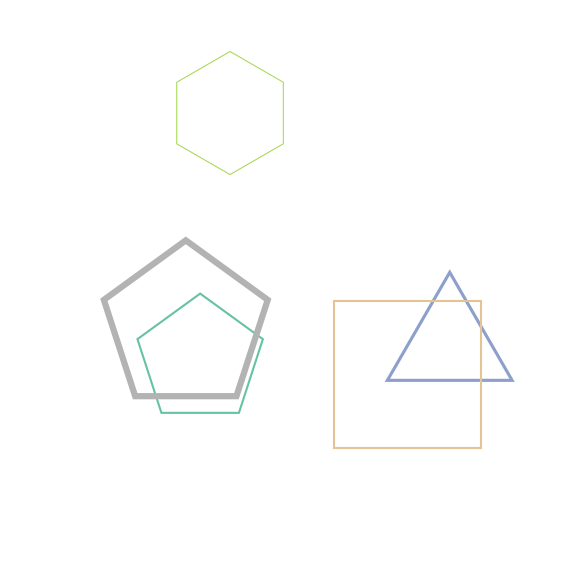[{"shape": "pentagon", "thickness": 1, "radius": 0.57, "center": [0.347, 0.377]}, {"shape": "triangle", "thickness": 1.5, "radius": 0.62, "center": [0.779, 0.403]}, {"shape": "hexagon", "thickness": 0.5, "radius": 0.53, "center": [0.398, 0.803]}, {"shape": "square", "thickness": 1, "radius": 0.64, "center": [0.706, 0.351]}, {"shape": "pentagon", "thickness": 3, "radius": 0.75, "center": [0.322, 0.434]}]